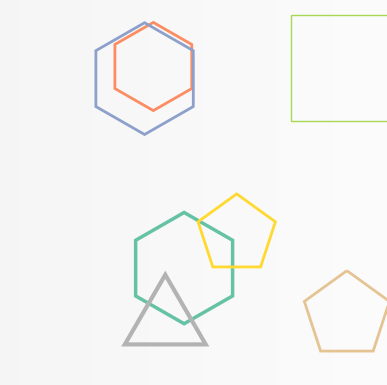[{"shape": "hexagon", "thickness": 2.5, "radius": 0.72, "center": [0.475, 0.304]}, {"shape": "hexagon", "thickness": 2, "radius": 0.57, "center": [0.396, 0.827]}, {"shape": "hexagon", "thickness": 2, "radius": 0.73, "center": [0.373, 0.796]}, {"shape": "square", "thickness": 1, "radius": 0.69, "center": [0.89, 0.823]}, {"shape": "pentagon", "thickness": 2, "radius": 0.52, "center": [0.611, 0.391]}, {"shape": "pentagon", "thickness": 2, "radius": 0.58, "center": [0.895, 0.182]}, {"shape": "triangle", "thickness": 3, "radius": 0.6, "center": [0.427, 0.166]}]